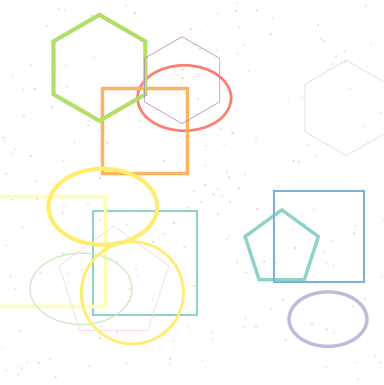[{"shape": "pentagon", "thickness": 2.5, "radius": 0.5, "center": [0.732, 0.355]}, {"shape": "square", "thickness": 1.5, "radius": 0.67, "center": [0.378, 0.317]}, {"shape": "square", "thickness": 2.5, "radius": 0.71, "center": [0.13, 0.349]}, {"shape": "oval", "thickness": 2.5, "radius": 0.51, "center": [0.852, 0.171]}, {"shape": "oval", "thickness": 2, "radius": 0.61, "center": [0.479, 0.745]}, {"shape": "square", "thickness": 1.5, "radius": 0.59, "center": [0.828, 0.386]}, {"shape": "square", "thickness": 2.5, "radius": 0.55, "center": [0.376, 0.661]}, {"shape": "hexagon", "thickness": 3, "radius": 0.69, "center": [0.258, 0.824]}, {"shape": "pentagon", "thickness": 0.5, "radius": 0.75, "center": [0.296, 0.263]}, {"shape": "hexagon", "thickness": 0.5, "radius": 0.62, "center": [0.9, 0.72]}, {"shape": "hexagon", "thickness": 0.5, "radius": 0.56, "center": [0.473, 0.792]}, {"shape": "oval", "thickness": 1, "radius": 0.66, "center": [0.211, 0.25]}, {"shape": "oval", "thickness": 3, "radius": 0.71, "center": [0.267, 0.463]}, {"shape": "circle", "thickness": 2, "radius": 0.66, "center": [0.344, 0.239]}]